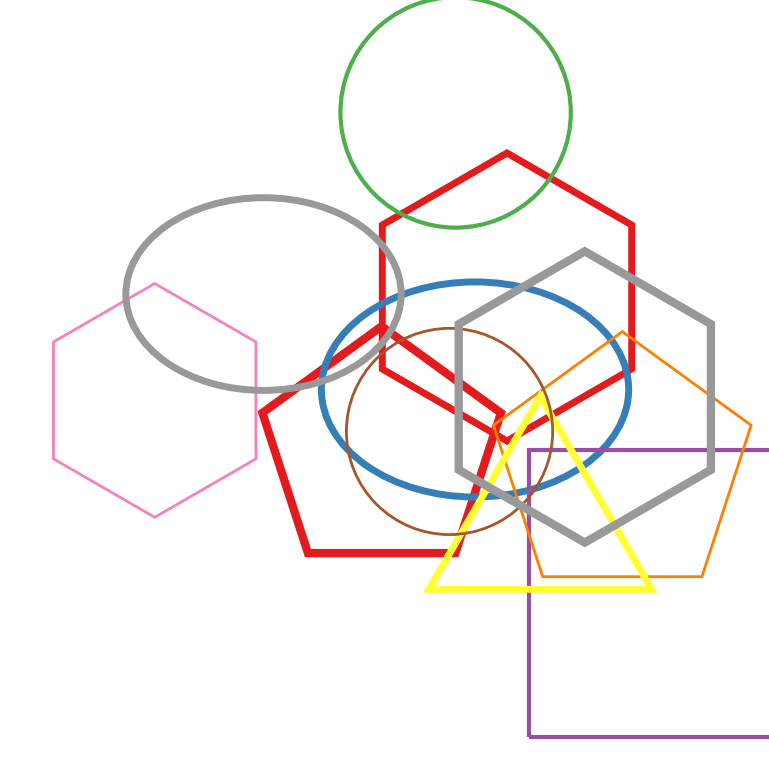[{"shape": "hexagon", "thickness": 2.5, "radius": 0.94, "center": [0.658, 0.614]}, {"shape": "pentagon", "thickness": 3, "radius": 0.81, "center": [0.496, 0.413]}, {"shape": "oval", "thickness": 2.5, "radius": 1.0, "center": [0.617, 0.494]}, {"shape": "circle", "thickness": 1.5, "radius": 0.75, "center": [0.592, 0.854]}, {"shape": "square", "thickness": 1.5, "radius": 0.93, "center": [0.873, 0.23]}, {"shape": "pentagon", "thickness": 1, "radius": 0.88, "center": [0.808, 0.393]}, {"shape": "triangle", "thickness": 2.5, "radius": 0.83, "center": [0.702, 0.318]}, {"shape": "circle", "thickness": 1, "radius": 0.67, "center": [0.584, 0.44]}, {"shape": "hexagon", "thickness": 1, "radius": 0.76, "center": [0.201, 0.48]}, {"shape": "oval", "thickness": 2.5, "radius": 0.89, "center": [0.342, 0.618]}, {"shape": "hexagon", "thickness": 3, "radius": 0.95, "center": [0.76, 0.484]}]